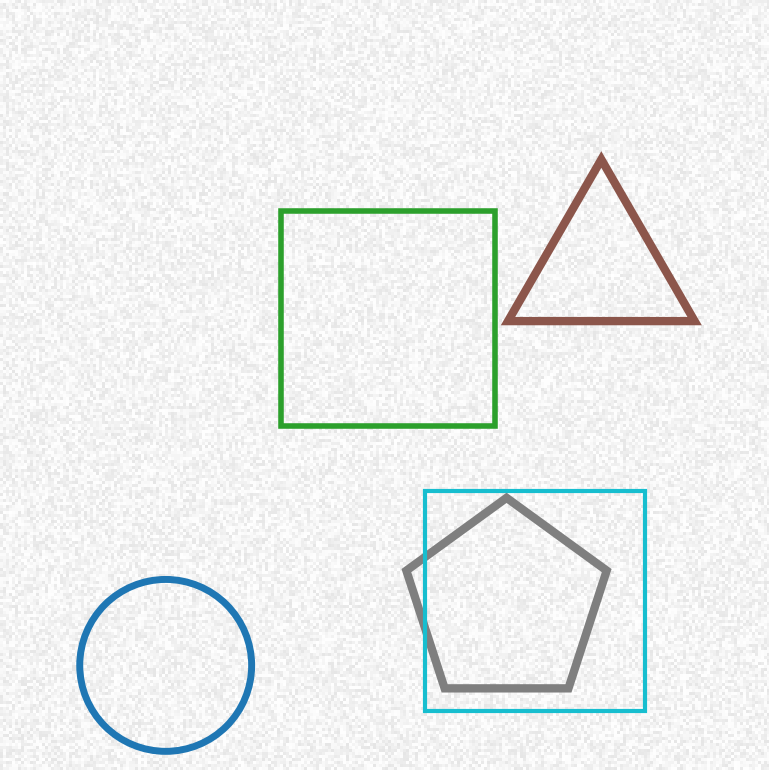[{"shape": "circle", "thickness": 2.5, "radius": 0.56, "center": [0.215, 0.136]}, {"shape": "square", "thickness": 2, "radius": 0.7, "center": [0.504, 0.586]}, {"shape": "triangle", "thickness": 3, "radius": 0.7, "center": [0.781, 0.653]}, {"shape": "pentagon", "thickness": 3, "radius": 0.68, "center": [0.658, 0.217]}, {"shape": "square", "thickness": 1.5, "radius": 0.72, "center": [0.695, 0.219]}]